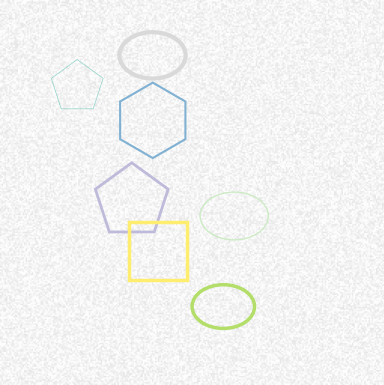[{"shape": "pentagon", "thickness": 0.5, "radius": 0.35, "center": [0.201, 0.775]}, {"shape": "pentagon", "thickness": 2, "radius": 0.5, "center": [0.342, 0.478]}, {"shape": "hexagon", "thickness": 1.5, "radius": 0.49, "center": [0.397, 0.687]}, {"shape": "oval", "thickness": 2.5, "radius": 0.41, "center": [0.58, 0.204]}, {"shape": "oval", "thickness": 3, "radius": 0.43, "center": [0.396, 0.856]}, {"shape": "oval", "thickness": 1, "radius": 0.44, "center": [0.608, 0.439]}, {"shape": "square", "thickness": 2.5, "radius": 0.37, "center": [0.41, 0.349]}]